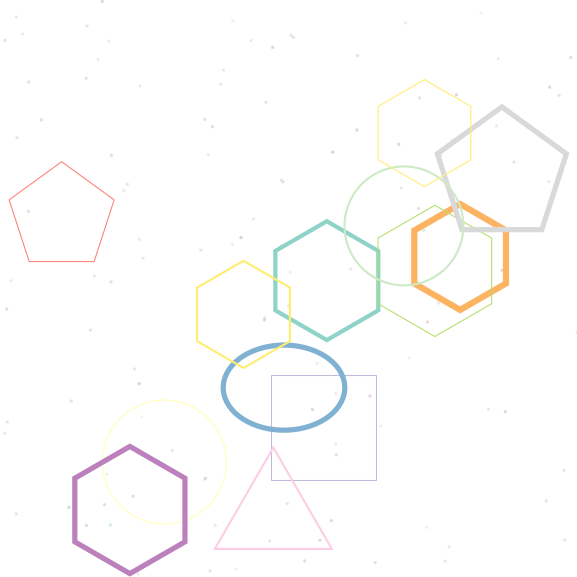[{"shape": "hexagon", "thickness": 2, "radius": 0.51, "center": [0.566, 0.513]}, {"shape": "circle", "thickness": 0.5, "radius": 0.54, "center": [0.285, 0.199]}, {"shape": "square", "thickness": 0.5, "radius": 0.45, "center": [0.56, 0.259]}, {"shape": "pentagon", "thickness": 0.5, "radius": 0.48, "center": [0.107, 0.623]}, {"shape": "oval", "thickness": 2.5, "radius": 0.53, "center": [0.492, 0.328]}, {"shape": "hexagon", "thickness": 3, "radius": 0.46, "center": [0.797, 0.554]}, {"shape": "hexagon", "thickness": 0.5, "radius": 0.57, "center": [0.753, 0.53]}, {"shape": "triangle", "thickness": 1, "radius": 0.59, "center": [0.473, 0.107]}, {"shape": "pentagon", "thickness": 2.5, "radius": 0.59, "center": [0.869, 0.696]}, {"shape": "hexagon", "thickness": 2.5, "radius": 0.55, "center": [0.225, 0.116]}, {"shape": "circle", "thickness": 1, "radius": 0.51, "center": [0.699, 0.608]}, {"shape": "hexagon", "thickness": 1, "radius": 0.46, "center": [0.422, 0.455]}, {"shape": "hexagon", "thickness": 0.5, "radius": 0.46, "center": [0.735, 0.769]}]